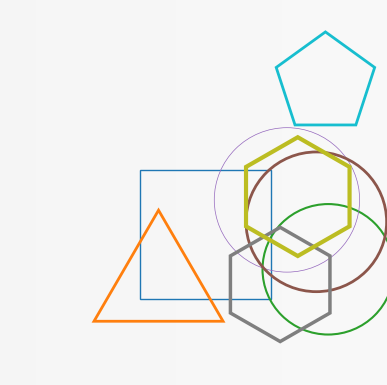[{"shape": "square", "thickness": 1, "radius": 0.84, "center": [0.531, 0.391]}, {"shape": "triangle", "thickness": 2, "radius": 0.96, "center": [0.409, 0.262]}, {"shape": "circle", "thickness": 1.5, "radius": 0.85, "center": [0.847, 0.301]}, {"shape": "circle", "thickness": 0.5, "radius": 0.94, "center": [0.741, 0.481]}, {"shape": "circle", "thickness": 2, "radius": 0.91, "center": [0.816, 0.424]}, {"shape": "hexagon", "thickness": 2.5, "radius": 0.74, "center": [0.723, 0.261]}, {"shape": "hexagon", "thickness": 3, "radius": 0.77, "center": [0.768, 0.489]}, {"shape": "pentagon", "thickness": 2, "radius": 0.67, "center": [0.84, 0.784]}]